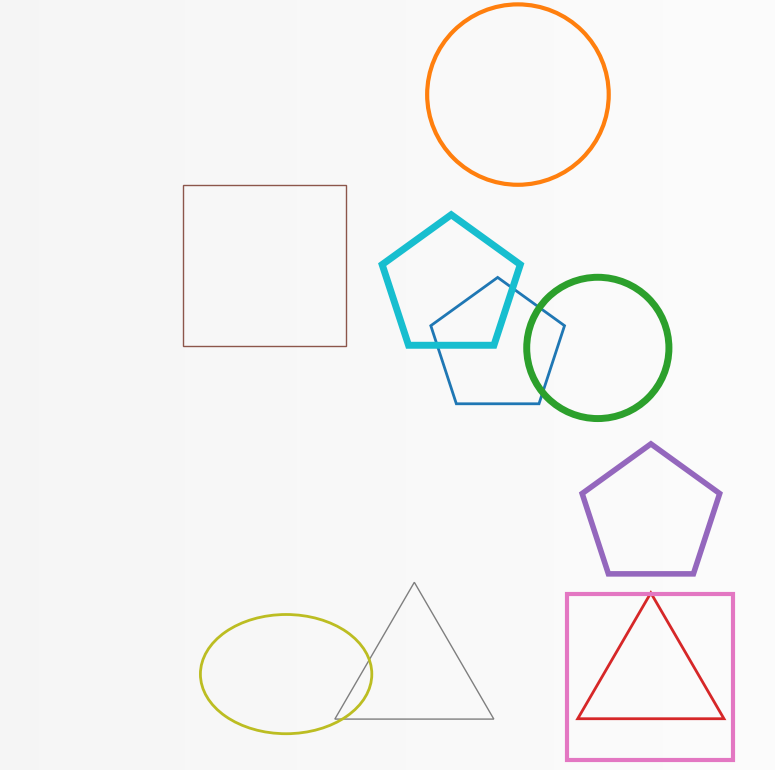[{"shape": "pentagon", "thickness": 1, "radius": 0.45, "center": [0.642, 0.549]}, {"shape": "circle", "thickness": 1.5, "radius": 0.59, "center": [0.668, 0.877]}, {"shape": "circle", "thickness": 2.5, "radius": 0.46, "center": [0.771, 0.548]}, {"shape": "triangle", "thickness": 1, "radius": 0.54, "center": [0.84, 0.121]}, {"shape": "pentagon", "thickness": 2, "radius": 0.47, "center": [0.84, 0.33]}, {"shape": "square", "thickness": 0.5, "radius": 0.52, "center": [0.341, 0.655]}, {"shape": "square", "thickness": 1.5, "radius": 0.54, "center": [0.839, 0.121]}, {"shape": "triangle", "thickness": 0.5, "radius": 0.59, "center": [0.535, 0.125]}, {"shape": "oval", "thickness": 1, "radius": 0.55, "center": [0.369, 0.125]}, {"shape": "pentagon", "thickness": 2.5, "radius": 0.47, "center": [0.582, 0.627]}]